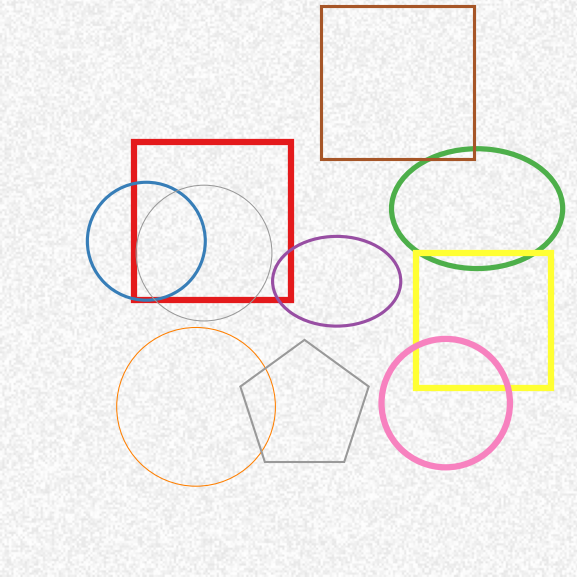[{"shape": "square", "thickness": 3, "radius": 0.68, "center": [0.369, 0.616]}, {"shape": "circle", "thickness": 1.5, "radius": 0.51, "center": [0.253, 0.581]}, {"shape": "oval", "thickness": 2.5, "radius": 0.74, "center": [0.826, 0.638]}, {"shape": "oval", "thickness": 1.5, "radius": 0.55, "center": [0.583, 0.512]}, {"shape": "circle", "thickness": 0.5, "radius": 0.69, "center": [0.339, 0.295]}, {"shape": "square", "thickness": 3, "radius": 0.58, "center": [0.836, 0.444]}, {"shape": "square", "thickness": 1.5, "radius": 0.66, "center": [0.688, 0.857]}, {"shape": "circle", "thickness": 3, "radius": 0.56, "center": [0.772, 0.301]}, {"shape": "circle", "thickness": 0.5, "radius": 0.59, "center": [0.353, 0.561]}, {"shape": "pentagon", "thickness": 1, "radius": 0.58, "center": [0.527, 0.294]}]